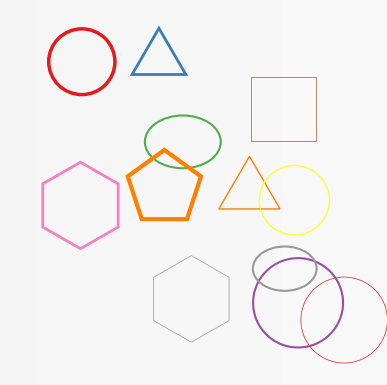[{"shape": "circle", "thickness": 0.5, "radius": 0.56, "center": [0.888, 0.169]}, {"shape": "circle", "thickness": 2.5, "radius": 0.43, "center": [0.211, 0.84]}, {"shape": "triangle", "thickness": 2, "radius": 0.4, "center": [0.41, 0.847]}, {"shape": "oval", "thickness": 1.5, "radius": 0.49, "center": [0.472, 0.632]}, {"shape": "circle", "thickness": 1.5, "radius": 0.58, "center": [0.769, 0.213]}, {"shape": "pentagon", "thickness": 3, "radius": 0.5, "center": [0.424, 0.511]}, {"shape": "triangle", "thickness": 1, "radius": 0.46, "center": [0.644, 0.503]}, {"shape": "circle", "thickness": 1, "radius": 0.45, "center": [0.76, 0.48]}, {"shape": "square", "thickness": 0.5, "radius": 0.42, "center": [0.732, 0.718]}, {"shape": "hexagon", "thickness": 2, "radius": 0.56, "center": [0.208, 0.466]}, {"shape": "oval", "thickness": 1.5, "radius": 0.41, "center": [0.735, 0.302]}, {"shape": "hexagon", "thickness": 0.5, "radius": 0.56, "center": [0.494, 0.224]}]